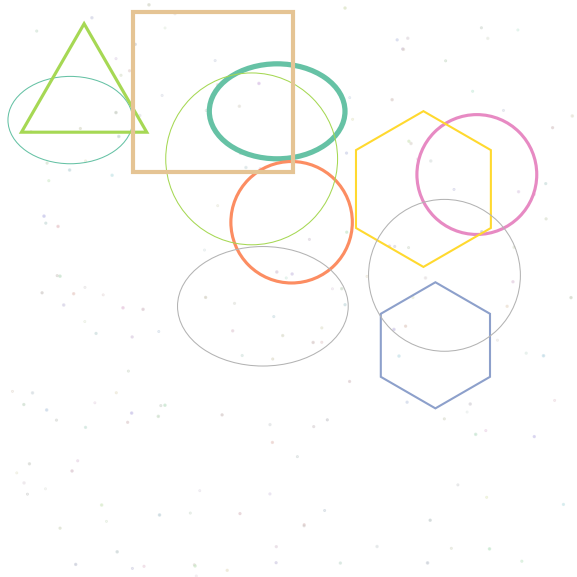[{"shape": "oval", "thickness": 2.5, "radius": 0.59, "center": [0.48, 0.806]}, {"shape": "oval", "thickness": 0.5, "radius": 0.54, "center": [0.122, 0.791]}, {"shape": "circle", "thickness": 1.5, "radius": 0.53, "center": [0.505, 0.614]}, {"shape": "hexagon", "thickness": 1, "radius": 0.55, "center": [0.754, 0.401]}, {"shape": "circle", "thickness": 1.5, "radius": 0.52, "center": [0.826, 0.697]}, {"shape": "circle", "thickness": 0.5, "radius": 0.74, "center": [0.436, 0.724]}, {"shape": "triangle", "thickness": 1.5, "radius": 0.63, "center": [0.146, 0.833]}, {"shape": "hexagon", "thickness": 1, "radius": 0.67, "center": [0.733, 0.672]}, {"shape": "square", "thickness": 2, "radius": 0.7, "center": [0.369, 0.84]}, {"shape": "circle", "thickness": 0.5, "radius": 0.66, "center": [0.77, 0.522]}, {"shape": "oval", "thickness": 0.5, "radius": 0.74, "center": [0.455, 0.469]}]